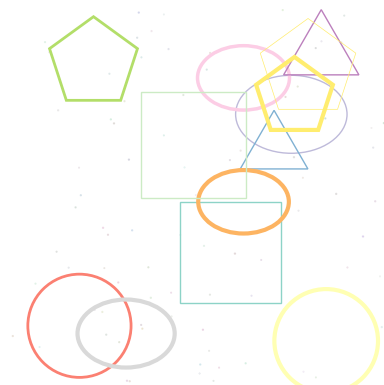[{"shape": "square", "thickness": 1, "radius": 0.65, "center": [0.599, 0.344]}, {"shape": "circle", "thickness": 3, "radius": 0.67, "center": [0.847, 0.115]}, {"shape": "oval", "thickness": 1, "radius": 0.72, "center": [0.757, 0.703]}, {"shape": "circle", "thickness": 2, "radius": 0.67, "center": [0.206, 0.154]}, {"shape": "triangle", "thickness": 1, "radius": 0.51, "center": [0.712, 0.612]}, {"shape": "oval", "thickness": 3, "radius": 0.59, "center": [0.633, 0.476]}, {"shape": "pentagon", "thickness": 2, "radius": 0.6, "center": [0.243, 0.837]}, {"shape": "oval", "thickness": 2.5, "radius": 0.6, "center": [0.632, 0.798]}, {"shape": "oval", "thickness": 3, "radius": 0.63, "center": [0.328, 0.134]}, {"shape": "triangle", "thickness": 1, "radius": 0.56, "center": [0.834, 0.862]}, {"shape": "square", "thickness": 1, "radius": 0.69, "center": [0.503, 0.622]}, {"shape": "pentagon", "thickness": 0.5, "radius": 0.65, "center": [0.8, 0.822]}, {"shape": "pentagon", "thickness": 3, "radius": 0.52, "center": [0.765, 0.747]}]